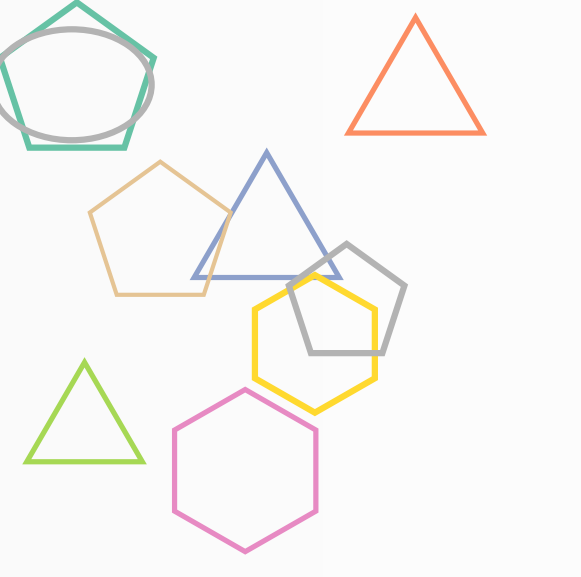[{"shape": "pentagon", "thickness": 3, "radius": 0.7, "center": [0.132, 0.856]}, {"shape": "triangle", "thickness": 2.5, "radius": 0.67, "center": [0.715, 0.835]}, {"shape": "triangle", "thickness": 2.5, "radius": 0.72, "center": [0.459, 0.591]}, {"shape": "hexagon", "thickness": 2.5, "radius": 0.7, "center": [0.422, 0.184]}, {"shape": "triangle", "thickness": 2.5, "radius": 0.57, "center": [0.145, 0.257]}, {"shape": "hexagon", "thickness": 3, "radius": 0.6, "center": [0.542, 0.404]}, {"shape": "pentagon", "thickness": 2, "radius": 0.64, "center": [0.276, 0.592]}, {"shape": "oval", "thickness": 3, "radius": 0.69, "center": [0.124, 0.852]}, {"shape": "pentagon", "thickness": 3, "radius": 0.52, "center": [0.596, 0.472]}]